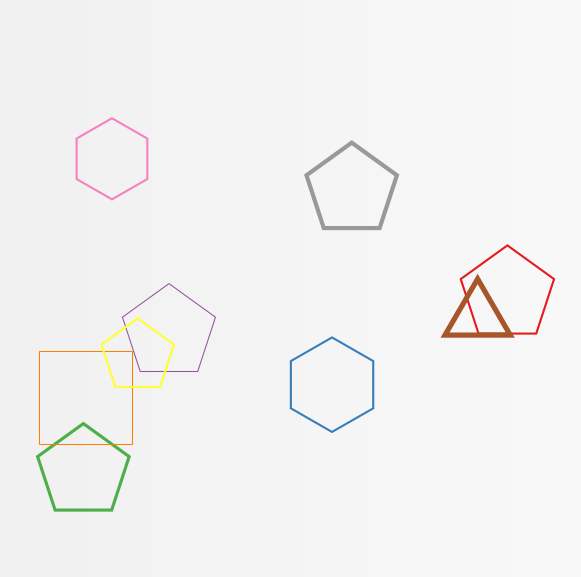[{"shape": "pentagon", "thickness": 1, "radius": 0.42, "center": [0.873, 0.49]}, {"shape": "hexagon", "thickness": 1, "radius": 0.41, "center": [0.571, 0.333]}, {"shape": "pentagon", "thickness": 1.5, "radius": 0.41, "center": [0.143, 0.183]}, {"shape": "pentagon", "thickness": 0.5, "radius": 0.42, "center": [0.291, 0.424]}, {"shape": "square", "thickness": 0.5, "radius": 0.4, "center": [0.147, 0.311]}, {"shape": "pentagon", "thickness": 1, "radius": 0.33, "center": [0.237, 0.382]}, {"shape": "triangle", "thickness": 2.5, "radius": 0.32, "center": [0.822, 0.451]}, {"shape": "hexagon", "thickness": 1, "radius": 0.35, "center": [0.193, 0.724]}, {"shape": "pentagon", "thickness": 2, "radius": 0.41, "center": [0.605, 0.67]}]